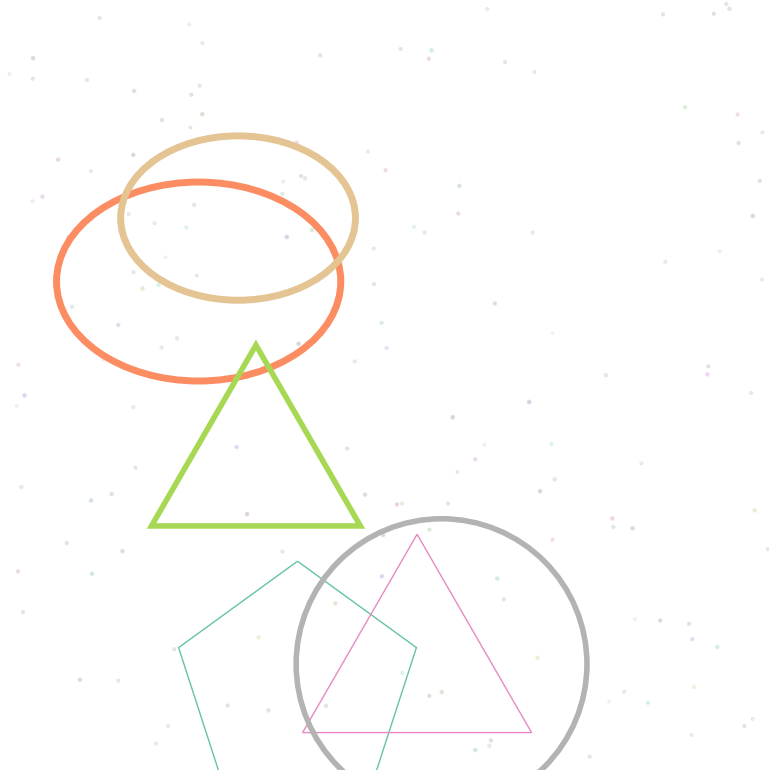[{"shape": "pentagon", "thickness": 0.5, "radius": 0.81, "center": [0.386, 0.109]}, {"shape": "oval", "thickness": 2.5, "radius": 0.92, "center": [0.258, 0.634]}, {"shape": "triangle", "thickness": 0.5, "radius": 0.86, "center": [0.542, 0.134]}, {"shape": "triangle", "thickness": 2, "radius": 0.78, "center": [0.332, 0.395]}, {"shape": "oval", "thickness": 2.5, "radius": 0.76, "center": [0.309, 0.717]}, {"shape": "circle", "thickness": 2, "radius": 0.94, "center": [0.573, 0.137]}]